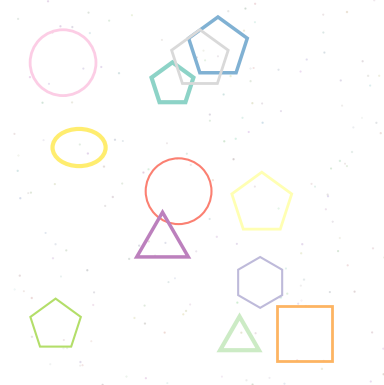[{"shape": "pentagon", "thickness": 3, "radius": 0.29, "center": [0.448, 0.781]}, {"shape": "pentagon", "thickness": 2, "radius": 0.41, "center": [0.68, 0.471]}, {"shape": "hexagon", "thickness": 1.5, "radius": 0.33, "center": [0.676, 0.266]}, {"shape": "circle", "thickness": 1.5, "radius": 0.43, "center": [0.464, 0.503]}, {"shape": "pentagon", "thickness": 2.5, "radius": 0.4, "center": [0.566, 0.876]}, {"shape": "square", "thickness": 2, "radius": 0.36, "center": [0.791, 0.135]}, {"shape": "pentagon", "thickness": 1.5, "radius": 0.34, "center": [0.144, 0.155]}, {"shape": "circle", "thickness": 2, "radius": 0.43, "center": [0.164, 0.837]}, {"shape": "pentagon", "thickness": 2, "radius": 0.39, "center": [0.519, 0.846]}, {"shape": "triangle", "thickness": 2.5, "radius": 0.39, "center": [0.422, 0.371]}, {"shape": "triangle", "thickness": 3, "radius": 0.29, "center": [0.622, 0.12]}, {"shape": "oval", "thickness": 3, "radius": 0.34, "center": [0.205, 0.617]}]